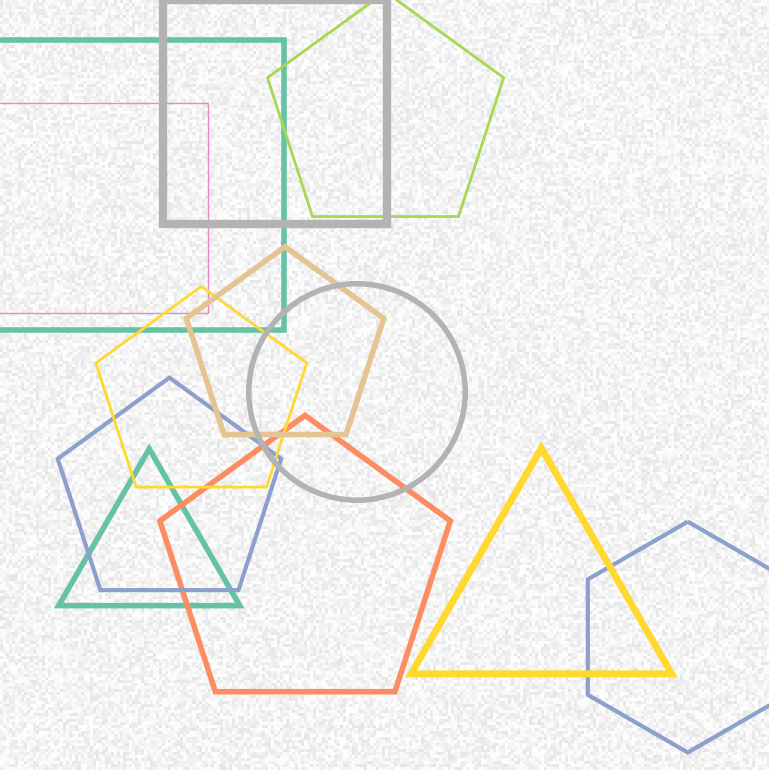[{"shape": "square", "thickness": 2, "radius": 0.94, "center": [0.181, 0.76]}, {"shape": "triangle", "thickness": 2, "radius": 0.68, "center": [0.194, 0.281]}, {"shape": "pentagon", "thickness": 2, "radius": 0.99, "center": [0.396, 0.262]}, {"shape": "hexagon", "thickness": 1.5, "radius": 0.75, "center": [0.893, 0.173]}, {"shape": "pentagon", "thickness": 1.5, "radius": 0.76, "center": [0.22, 0.357]}, {"shape": "square", "thickness": 0.5, "radius": 0.68, "center": [0.134, 0.73]}, {"shape": "pentagon", "thickness": 1, "radius": 0.81, "center": [0.501, 0.849]}, {"shape": "pentagon", "thickness": 1, "radius": 0.72, "center": [0.261, 0.484]}, {"shape": "triangle", "thickness": 2.5, "radius": 0.98, "center": [0.703, 0.223]}, {"shape": "pentagon", "thickness": 2, "radius": 0.67, "center": [0.37, 0.545]}, {"shape": "circle", "thickness": 2, "radius": 0.7, "center": [0.464, 0.491]}, {"shape": "square", "thickness": 3, "radius": 0.73, "center": [0.358, 0.854]}]